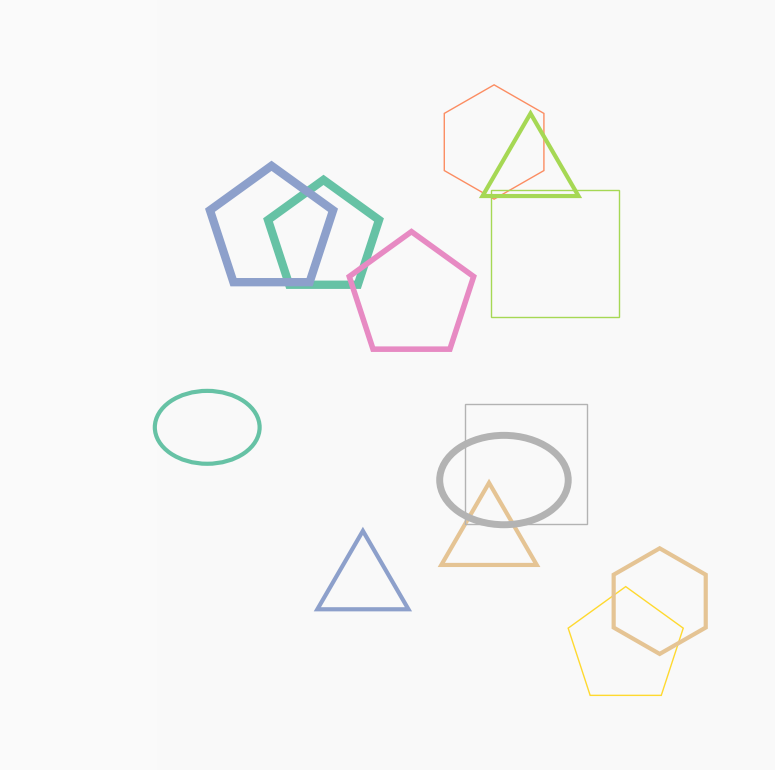[{"shape": "pentagon", "thickness": 3, "radius": 0.38, "center": [0.417, 0.691]}, {"shape": "oval", "thickness": 1.5, "radius": 0.34, "center": [0.267, 0.445]}, {"shape": "hexagon", "thickness": 0.5, "radius": 0.37, "center": [0.638, 0.816]}, {"shape": "pentagon", "thickness": 3, "radius": 0.42, "center": [0.35, 0.701]}, {"shape": "triangle", "thickness": 1.5, "radius": 0.34, "center": [0.468, 0.243]}, {"shape": "pentagon", "thickness": 2, "radius": 0.42, "center": [0.531, 0.615]}, {"shape": "triangle", "thickness": 1.5, "radius": 0.36, "center": [0.685, 0.781]}, {"shape": "square", "thickness": 0.5, "radius": 0.41, "center": [0.716, 0.671]}, {"shape": "pentagon", "thickness": 0.5, "radius": 0.39, "center": [0.807, 0.16]}, {"shape": "hexagon", "thickness": 1.5, "radius": 0.34, "center": [0.851, 0.219]}, {"shape": "triangle", "thickness": 1.5, "radius": 0.36, "center": [0.631, 0.302]}, {"shape": "oval", "thickness": 2.5, "radius": 0.41, "center": [0.65, 0.377]}, {"shape": "square", "thickness": 0.5, "radius": 0.39, "center": [0.679, 0.397]}]